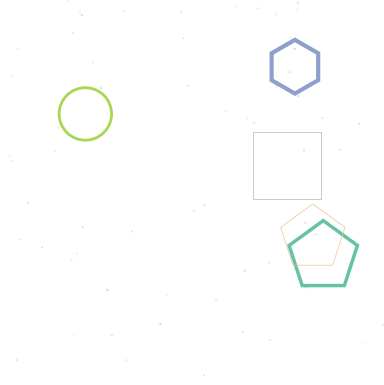[{"shape": "pentagon", "thickness": 2.5, "radius": 0.47, "center": [0.84, 0.334]}, {"shape": "hexagon", "thickness": 3, "radius": 0.35, "center": [0.766, 0.827]}, {"shape": "circle", "thickness": 2, "radius": 0.34, "center": [0.222, 0.704]}, {"shape": "pentagon", "thickness": 0.5, "radius": 0.44, "center": [0.813, 0.382]}, {"shape": "square", "thickness": 0.5, "radius": 0.44, "center": [0.746, 0.569]}]